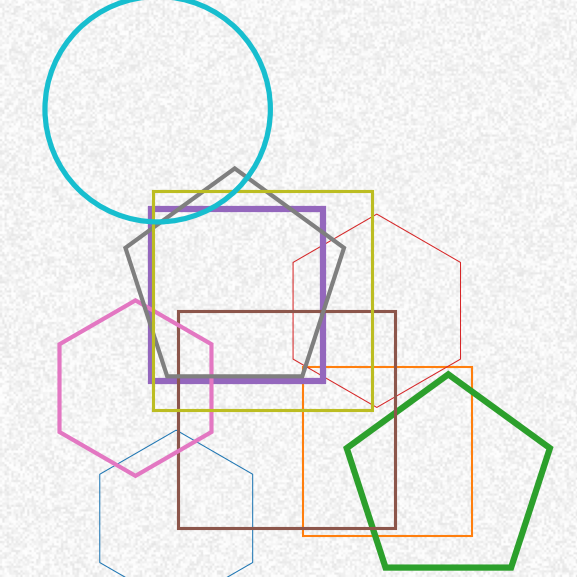[{"shape": "hexagon", "thickness": 0.5, "radius": 0.76, "center": [0.305, 0.101]}, {"shape": "square", "thickness": 1, "radius": 0.73, "center": [0.671, 0.217]}, {"shape": "pentagon", "thickness": 3, "radius": 0.92, "center": [0.776, 0.166]}, {"shape": "hexagon", "thickness": 0.5, "radius": 0.84, "center": [0.652, 0.461]}, {"shape": "square", "thickness": 3, "radius": 0.74, "center": [0.41, 0.489]}, {"shape": "square", "thickness": 1.5, "radius": 0.94, "center": [0.496, 0.273]}, {"shape": "hexagon", "thickness": 2, "radius": 0.76, "center": [0.235, 0.327]}, {"shape": "pentagon", "thickness": 2, "radius": 0.99, "center": [0.406, 0.508]}, {"shape": "square", "thickness": 1.5, "radius": 0.95, "center": [0.455, 0.479]}, {"shape": "circle", "thickness": 2.5, "radius": 0.98, "center": [0.273, 0.81]}]